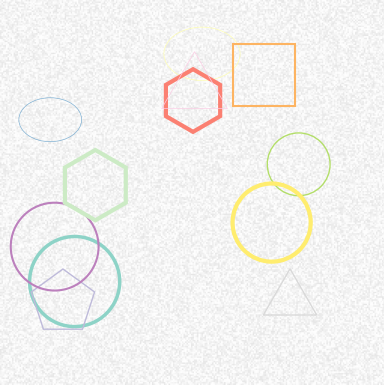[{"shape": "circle", "thickness": 2.5, "radius": 0.58, "center": [0.194, 0.269]}, {"shape": "oval", "thickness": 0.5, "radius": 0.49, "center": [0.525, 0.86]}, {"shape": "pentagon", "thickness": 1, "radius": 0.43, "center": [0.164, 0.215]}, {"shape": "hexagon", "thickness": 3, "radius": 0.41, "center": [0.501, 0.739]}, {"shape": "oval", "thickness": 0.5, "radius": 0.41, "center": [0.131, 0.689]}, {"shape": "square", "thickness": 1.5, "radius": 0.4, "center": [0.687, 0.804]}, {"shape": "circle", "thickness": 1, "radius": 0.41, "center": [0.776, 0.573]}, {"shape": "triangle", "thickness": 0.5, "radius": 0.49, "center": [0.505, 0.767]}, {"shape": "triangle", "thickness": 1, "radius": 0.4, "center": [0.753, 0.222]}, {"shape": "circle", "thickness": 1.5, "radius": 0.57, "center": [0.142, 0.359]}, {"shape": "hexagon", "thickness": 3, "radius": 0.46, "center": [0.248, 0.519]}, {"shape": "circle", "thickness": 3, "radius": 0.51, "center": [0.706, 0.422]}]